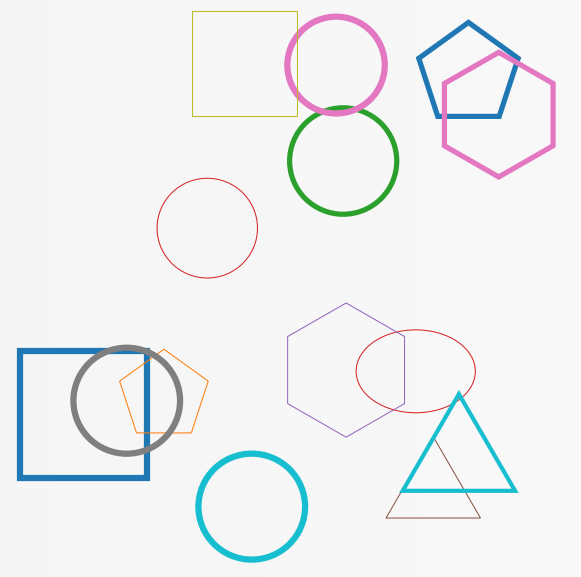[{"shape": "pentagon", "thickness": 2.5, "radius": 0.45, "center": [0.806, 0.87]}, {"shape": "square", "thickness": 3, "radius": 0.55, "center": [0.144, 0.281]}, {"shape": "pentagon", "thickness": 0.5, "radius": 0.4, "center": [0.282, 0.314]}, {"shape": "circle", "thickness": 2.5, "radius": 0.46, "center": [0.59, 0.72]}, {"shape": "circle", "thickness": 0.5, "radius": 0.43, "center": [0.357, 0.604]}, {"shape": "oval", "thickness": 0.5, "radius": 0.51, "center": [0.715, 0.356]}, {"shape": "hexagon", "thickness": 0.5, "radius": 0.58, "center": [0.595, 0.358]}, {"shape": "triangle", "thickness": 0.5, "radius": 0.47, "center": [0.745, 0.149]}, {"shape": "circle", "thickness": 3, "radius": 0.42, "center": [0.578, 0.886]}, {"shape": "hexagon", "thickness": 2.5, "radius": 0.54, "center": [0.858, 0.801]}, {"shape": "circle", "thickness": 3, "radius": 0.46, "center": [0.218, 0.305]}, {"shape": "square", "thickness": 0.5, "radius": 0.45, "center": [0.421, 0.89]}, {"shape": "circle", "thickness": 3, "radius": 0.46, "center": [0.433, 0.122]}, {"shape": "triangle", "thickness": 2, "radius": 0.56, "center": [0.79, 0.205]}]